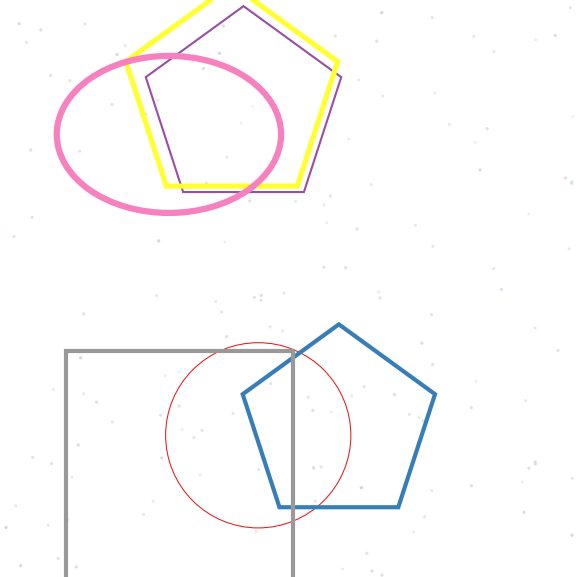[{"shape": "circle", "thickness": 0.5, "radius": 0.8, "center": [0.447, 0.245]}, {"shape": "pentagon", "thickness": 2, "radius": 0.88, "center": [0.587, 0.262]}, {"shape": "pentagon", "thickness": 1, "radius": 0.89, "center": [0.422, 0.811]}, {"shape": "pentagon", "thickness": 2.5, "radius": 0.96, "center": [0.401, 0.833]}, {"shape": "oval", "thickness": 3, "radius": 0.97, "center": [0.292, 0.766]}, {"shape": "square", "thickness": 2, "radius": 0.98, "center": [0.311, 0.195]}]